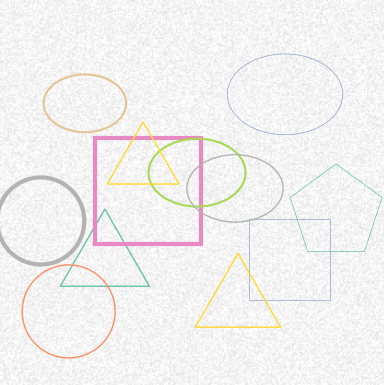[{"shape": "pentagon", "thickness": 0.5, "radius": 0.63, "center": [0.873, 0.448]}, {"shape": "triangle", "thickness": 1, "radius": 0.67, "center": [0.272, 0.323]}, {"shape": "circle", "thickness": 1, "radius": 0.6, "center": [0.178, 0.191]}, {"shape": "square", "thickness": 0.5, "radius": 0.53, "center": [0.753, 0.327]}, {"shape": "oval", "thickness": 0.5, "radius": 0.75, "center": [0.74, 0.755]}, {"shape": "square", "thickness": 3, "radius": 0.69, "center": [0.384, 0.504]}, {"shape": "oval", "thickness": 1.5, "radius": 0.63, "center": [0.512, 0.552]}, {"shape": "triangle", "thickness": 1, "radius": 0.54, "center": [0.372, 0.576]}, {"shape": "triangle", "thickness": 1, "radius": 0.64, "center": [0.618, 0.214]}, {"shape": "oval", "thickness": 1.5, "radius": 0.54, "center": [0.22, 0.732]}, {"shape": "circle", "thickness": 3, "radius": 0.57, "center": [0.106, 0.426]}, {"shape": "oval", "thickness": 1, "radius": 0.63, "center": [0.61, 0.511]}]